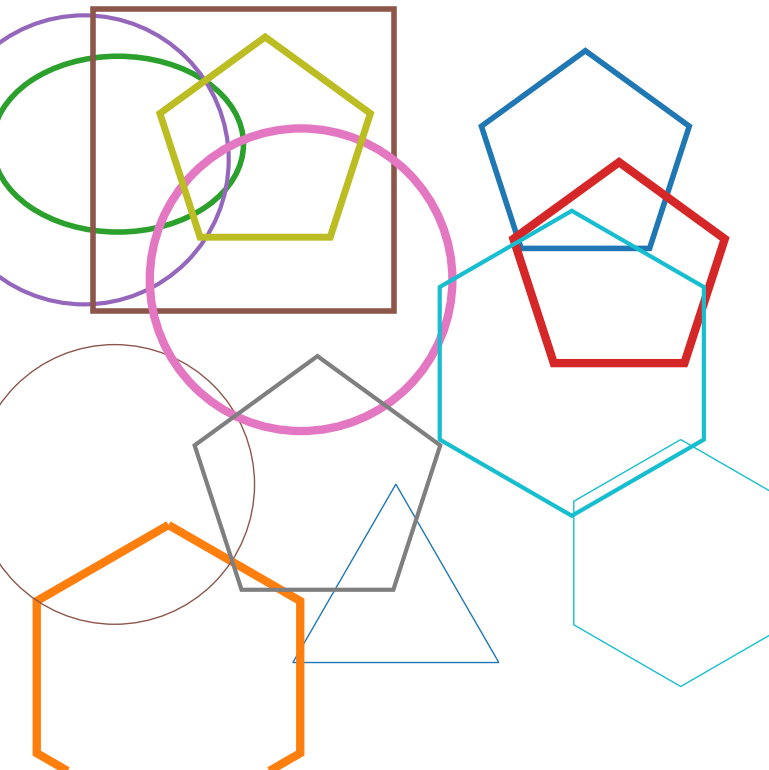[{"shape": "pentagon", "thickness": 2, "radius": 0.71, "center": [0.76, 0.792]}, {"shape": "triangle", "thickness": 0.5, "radius": 0.77, "center": [0.514, 0.217]}, {"shape": "hexagon", "thickness": 3, "radius": 0.99, "center": [0.219, 0.121]}, {"shape": "oval", "thickness": 2, "radius": 0.82, "center": [0.153, 0.813]}, {"shape": "pentagon", "thickness": 3, "radius": 0.72, "center": [0.804, 0.645]}, {"shape": "circle", "thickness": 1.5, "radius": 0.94, "center": [0.109, 0.792]}, {"shape": "square", "thickness": 2, "radius": 0.98, "center": [0.316, 0.792]}, {"shape": "circle", "thickness": 0.5, "radius": 0.91, "center": [0.149, 0.371]}, {"shape": "circle", "thickness": 3, "radius": 0.98, "center": [0.391, 0.637]}, {"shape": "pentagon", "thickness": 1.5, "radius": 0.84, "center": [0.412, 0.37]}, {"shape": "pentagon", "thickness": 2.5, "radius": 0.72, "center": [0.344, 0.808]}, {"shape": "hexagon", "thickness": 1.5, "radius": 0.99, "center": [0.743, 0.528]}, {"shape": "hexagon", "thickness": 0.5, "radius": 0.8, "center": [0.884, 0.269]}]